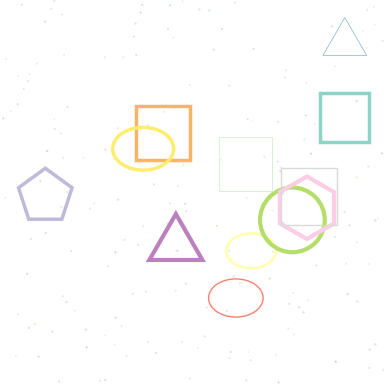[{"shape": "square", "thickness": 2.5, "radius": 0.32, "center": [0.896, 0.695]}, {"shape": "oval", "thickness": 2, "radius": 0.32, "center": [0.652, 0.348]}, {"shape": "pentagon", "thickness": 2.5, "radius": 0.37, "center": [0.118, 0.49]}, {"shape": "oval", "thickness": 1, "radius": 0.35, "center": [0.613, 0.226]}, {"shape": "triangle", "thickness": 0.5, "radius": 0.33, "center": [0.896, 0.889]}, {"shape": "square", "thickness": 2.5, "radius": 0.35, "center": [0.422, 0.655]}, {"shape": "circle", "thickness": 3, "radius": 0.42, "center": [0.759, 0.429]}, {"shape": "hexagon", "thickness": 3, "radius": 0.41, "center": [0.797, 0.46]}, {"shape": "square", "thickness": 1, "radius": 0.37, "center": [0.802, 0.489]}, {"shape": "triangle", "thickness": 3, "radius": 0.4, "center": [0.457, 0.365]}, {"shape": "square", "thickness": 0.5, "radius": 0.35, "center": [0.638, 0.573]}, {"shape": "oval", "thickness": 2.5, "radius": 0.4, "center": [0.372, 0.614]}]